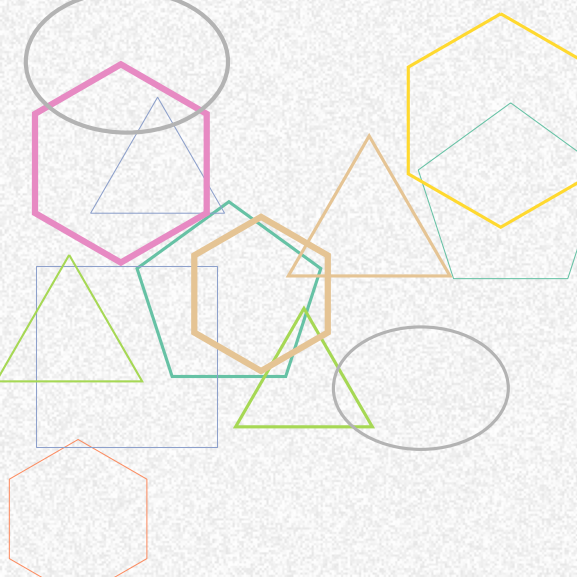[{"shape": "pentagon", "thickness": 1.5, "radius": 0.84, "center": [0.396, 0.483]}, {"shape": "pentagon", "thickness": 0.5, "radius": 0.84, "center": [0.884, 0.653]}, {"shape": "hexagon", "thickness": 0.5, "radius": 0.69, "center": [0.135, 0.101]}, {"shape": "triangle", "thickness": 0.5, "radius": 0.67, "center": [0.273, 0.697]}, {"shape": "square", "thickness": 0.5, "radius": 0.78, "center": [0.218, 0.382]}, {"shape": "hexagon", "thickness": 3, "radius": 0.86, "center": [0.209, 0.716]}, {"shape": "triangle", "thickness": 1.5, "radius": 0.68, "center": [0.526, 0.328]}, {"shape": "triangle", "thickness": 1, "radius": 0.73, "center": [0.12, 0.412]}, {"shape": "hexagon", "thickness": 1.5, "radius": 0.92, "center": [0.867, 0.791]}, {"shape": "triangle", "thickness": 1.5, "radius": 0.81, "center": [0.639, 0.602]}, {"shape": "hexagon", "thickness": 3, "radius": 0.67, "center": [0.452, 0.49]}, {"shape": "oval", "thickness": 2, "radius": 0.88, "center": [0.22, 0.892]}, {"shape": "oval", "thickness": 1.5, "radius": 0.76, "center": [0.729, 0.327]}]